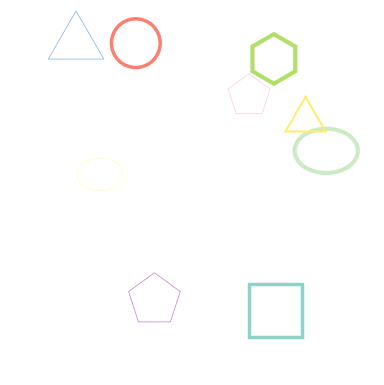[{"shape": "square", "thickness": 2.5, "radius": 0.34, "center": [0.715, 0.193]}, {"shape": "oval", "thickness": 0.5, "radius": 0.3, "center": [0.26, 0.547]}, {"shape": "circle", "thickness": 2.5, "radius": 0.32, "center": [0.353, 0.888]}, {"shape": "triangle", "thickness": 0.5, "radius": 0.42, "center": [0.198, 0.888]}, {"shape": "hexagon", "thickness": 3, "radius": 0.32, "center": [0.711, 0.847]}, {"shape": "pentagon", "thickness": 0.5, "radius": 0.29, "center": [0.647, 0.751]}, {"shape": "pentagon", "thickness": 0.5, "radius": 0.35, "center": [0.401, 0.221]}, {"shape": "oval", "thickness": 3, "radius": 0.41, "center": [0.847, 0.608]}, {"shape": "triangle", "thickness": 1.5, "radius": 0.3, "center": [0.794, 0.688]}]